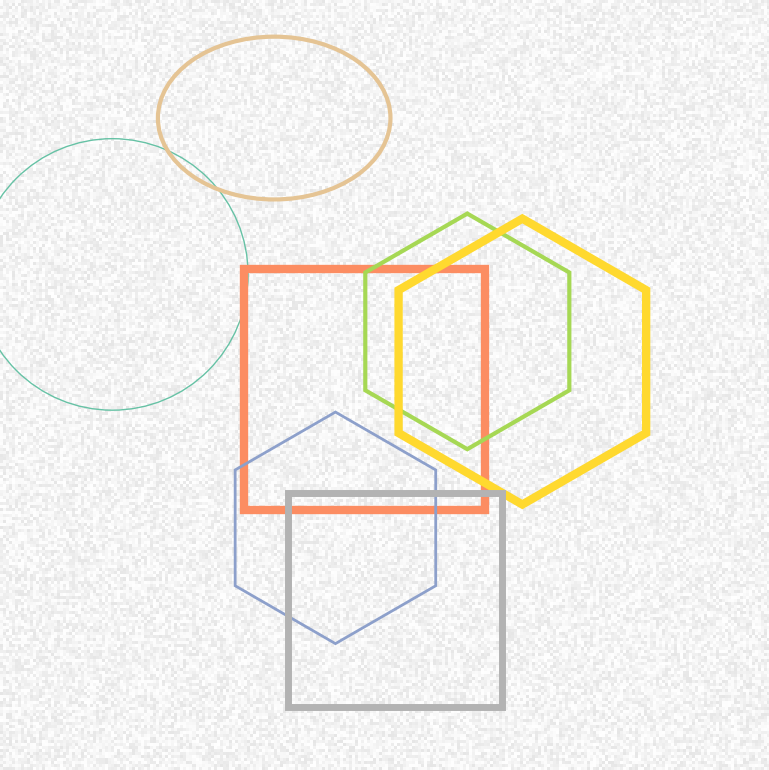[{"shape": "circle", "thickness": 0.5, "radius": 0.88, "center": [0.146, 0.644]}, {"shape": "square", "thickness": 3, "radius": 0.78, "center": [0.473, 0.494]}, {"shape": "hexagon", "thickness": 1, "radius": 0.75, "center": [0.436, 0.314]}, {"shape": "hexagon", "thickness": 1.5, "radius": 0.76, "center": [0.607, 0.57]}, {"shape": "hexagon", "thickness": 3, "radius": 0.93, "center": [0.678, 0.53]}, {"shape": "oval", "thickness": 1.5, "radius": 0.76, "center": [0.356, 0.847]}, {"shape": "square", "thickness": 2.5, "radius": 0.7, "center": [0.513, 0.221]}]